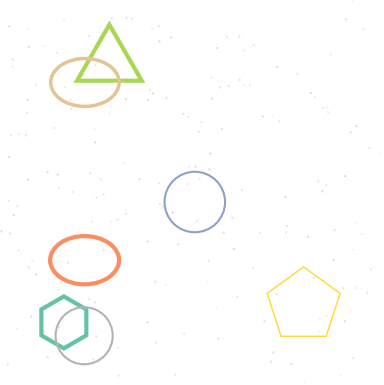[{"shape": "hexagon", "thickness": 3, "radius": 0.34, "center": [0.166, 0.163]}, {"shape": "oval", "thickness": 3, "radius": 0.45, "center": [0.22, 0.324]}, {"shape": "circle", "thickness": 1.5, "radius": 0.39, "center": [0.506, 0.475]}, {"shape": "triangle", "thickness": 3, "radius": 0.49, "center": [0.284, 0.839]}, {"shape": "pentagon", "thickness": 1, "radius": 0.5, "center": [0.789, 0.207]}, {"shape": "oval", "thickness": 2.5, "radius": 0.44, "center": [0.221, 0.786]}, {"shape": "circle", "thickness": 1.5, "radius": 0.37, "center": [0.219, 0.128]}]